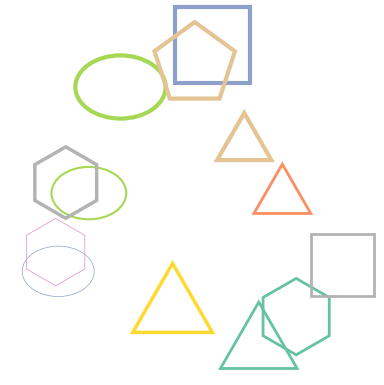[{"shape": "hexagon", "thickness": 2, "radius": 0.5, "center": [0.769, 0.178]}, {"shape": "triangle", "thickness": 2, "radius": 0.57, "center": [0.672, 0.1]}, {"shape": "triangle", "thickness": 2, "radius": 0.43, "center": [0.733, 0.488]}, {"shape": "oval", "thickness": 0.5, "radius": 0.47, "center": [0.151, 0.295]}, {"shape": "square", "thickness": 3, "radius": 0.49, "center": [0.552, 0.883]}, {"shape": "hexagon", "thickness": 0.5, "radius": 0.44, "center": [0.144, 0.345]}, {"shape": "oval", "thickness": 3, "radius": 0.59, "center": [0.313, 0.774]}, {"shape": "oval", "thickness": 1.5, "radius": 0.49, "center": [0.231, 0.498]}, {"shape": "triangle", "thickness": 2.5, "radius": 0.6, "center": [0.448, 0.196]}, {"shape": "pentagon", "thickness": 3, "radius": 0.55, "center": [0.506, 0.833]}, {"shape": "triangle", "thickness": 3, "radius": 0.41, "center": [0.634, 0.625]}, {"shape": "hexagon", "thickness": 2.5, "radius": 0.46, "center": [0.171, 0.526]}, {"shape": "square", "thickness": 2, "radius": 0.41, "center": [0.889, 0.312]}]